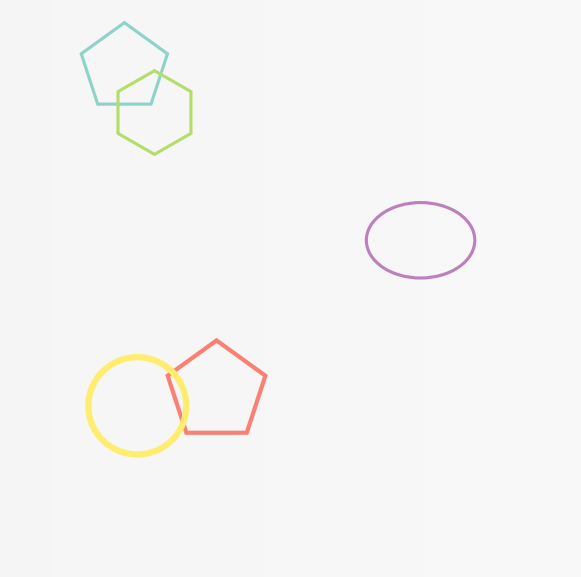[{"shape": "pentagon", "thickness": 1.5, "radius": 0.39, "center": [0.214, 0.882]}, {"shape": "pentagon", "thickness": 2, "radius": 0.44, "center": [0.373, 0.321]}, {"shape": "hexagon", "thickness": 1.5, "radius": 0.36, "center": [0.266, 0.804]}, {"shape": "oval", "thickness": 1.5, "radius": 0.47, "center": [0.724, 0.583]}, {"shape": "circle", "thickness": 3, "radius": 0.42, "center": [0.236, 0.296]}]